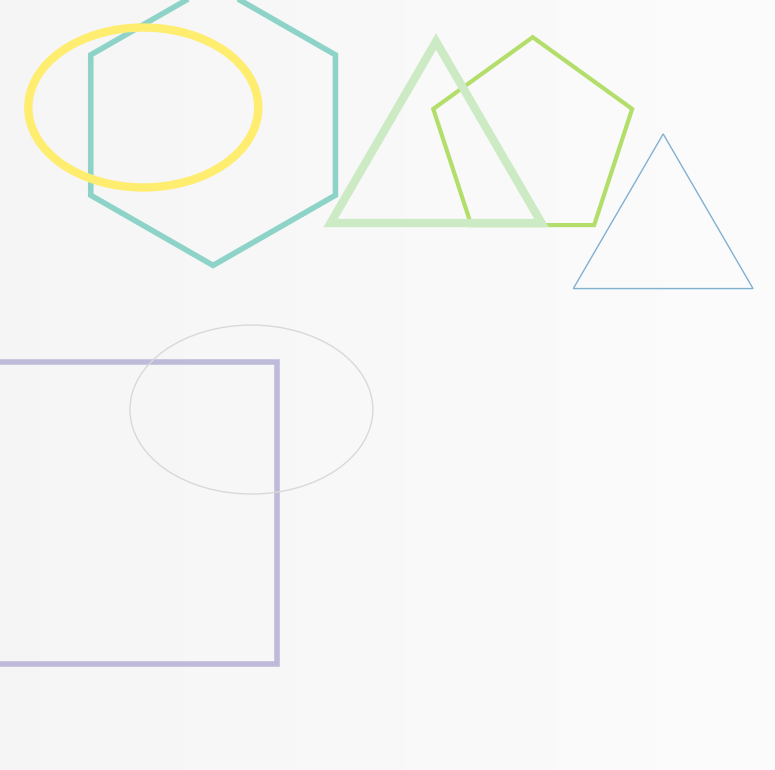[{"shape": "hexagon", "thickness": 2, "radius": 0.91, "center": [0.275, 0.838]}, {"shape": "square", "thickness": 2, "radius": 0.98, "center": [0.162, 0.334]}, {"shape": "triangle", "thickness": 0.5, "radius": 0.67, "center": [0.856, 0.692]}, {"shape": "pentagon", "thickness": 1.5, "radius": 0.67, "center": [0.687, 0.817]}, {"shape": "oval", "thickness": 0.5, "radius": 0.78, "center": [0.324, 0.468]}, {"shape": "triangle", "thickness": 3, "radius": 0.79, "center": [0.563, 0.789]}, {"shape": "oval", "thickness": 3, "radius": 0.74, "center": [0.185, 0.86]}]